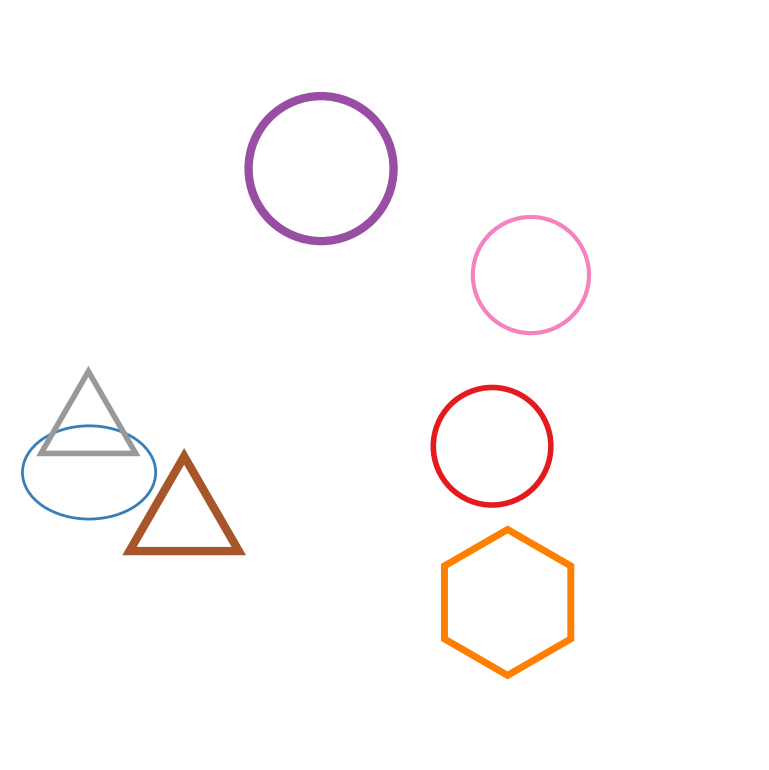[{"shape": "circle", "thickness": 2, "radius": 0.38, "center": [0.639, 0.42]}, {"shape": "oval", "thickness": 1, "radius": 0.43, "center": [0.116, 0.386]}, {"shape": "circle", "thickness": 3, "radius": 0.47, "center": [0.417, 0.781]}, {"shape": "hexagon", "thickness": 2.5, "radius": 0.47, "center": [0.659, 0.218]}, {"shape": "triangle", "thickness": 3, "radius": 0.41, "center": [0.239, 0.325]}, {"shape": "circle", "thickness": 1.5, "radius": 0.38, "center": [0.69, 0.643]}, {"shape": "triangle", "thickness": 2, "radius": 0.36, "center": [0.115, 0.447]}]